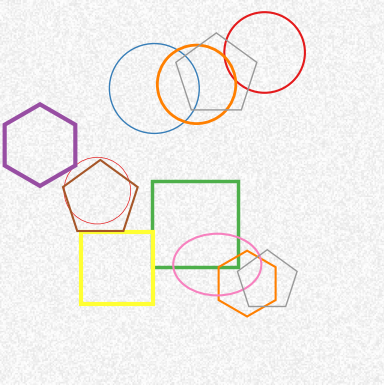[{"shape": "circle", "thickness": 1.5, "radius": 0.52, "center": [0.687, 0.864]}, {"shape": "circle", "thickness": 0.5, "radius": 0.43, "center": [0.253, 0.505]}, {"shape": "circle", "thickness": 1, "radius": 0.58, "center": [0.401, 0.77]}, {"shape": "square", "thickness": 2.5, "radius": 0.56, "center": [0.506, 0.419]}, {"shape": "hexagon", "thickness": 3, "radius": 0.53, "center": [0.104, 0.623]}, {"shape": "circle", "thickness": 2, "radius": 0.51, "center": [0.511, 0.781]}, {"shape": "hexagon", "thickness": 1.5, "radius": 0.43, "center": [0.642, 0.263]}, {"shape": "square", "thickness": 3, "radius": 0.47, "center": [0.305, 0.304]}, {"shape": "pentagon", "thickness": 1.5, "radius": 0.51, "center": [0.261, 0.483]}, {"shape": "oval", "thickness": 1.5, "radius": 0.57, "center": [0.564, 0.313]}, {"shape": "pentagon", "thickness": 1, "radius": 0.41, "center": [0.694, 0.27]}, {"shape": "pentagon", "thickness": 1, "radius": 0.55, "center": [0.562, 0.804]}]